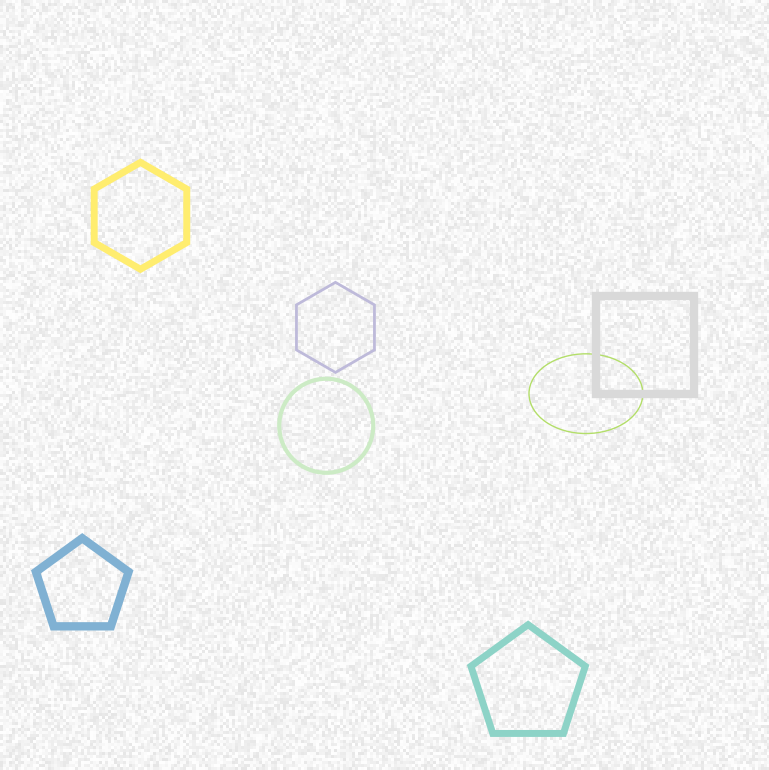[{"shape": "pentagon", "thickness": 2.5, "radius": 0.39, "center": [0.686, 0.111]}, {"shape": "hexagon", "thickness": 1, "radius": 0.29, "center": [0.436, 0.575]}, {"shape": "pentagon", "thickness": 3, "radius": 0.32, "center": [0.107, 0.238]}, {"shape": "oval", "thickness": 0.5, "radius": 0.37, "center": [0.761, 0.489]}, {"shape": "square", "thickness": 3, "radius": 0.32, "center": [0.838, 0.552]}, {"shape": "circle", "thickness": 1.5, "radius": 0.31, "center": [0.424, 0.447]}, {"shape": "hexagon", "thickness": 2.5, "radius": 0.35, "center": [0.182, 0.72]}]